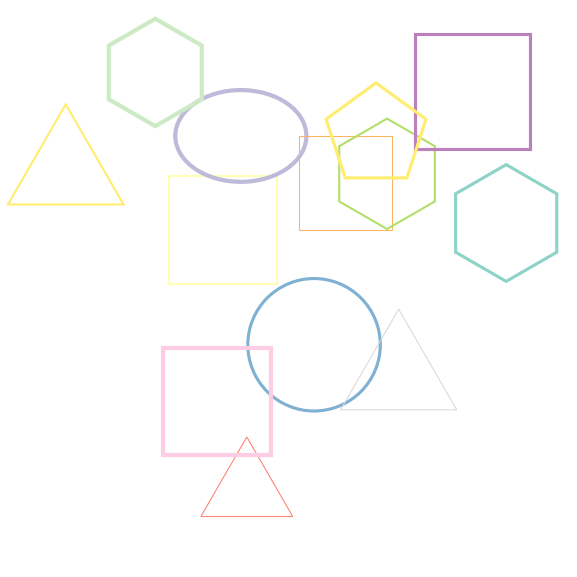[{"shape": "hexagon", "thickness": 1.5, "radius": 0.51, "center": [0.877, 0.613]}, {"shape": "square", "thickness": 1, "radius": 0.47, "center": [0.386, 0.601]}, {"shape": "oval", "thickness": 2, "radius": 0.57, "center": [0.417, 0.764]}, {"shape": "triangle", "thickness": 0.5, "radius": 0.46, "center": [0.427, 0.151]}, {"shape": "circle", "thickness": 1.5, "radius": 0.57, "center": [0.544, 0.402]}, {"shape": "square", "thickness": 0.5, "radius": 0.41, "center": [0.598, 0.682]}, {"shape": "hexagon", "thickness": 1, "radius": 0.48, "center": [0.67, 0.698]}, {"shape": "square", "thickness": 2, "radius": 0.46, "center": [0.376, 0.304]}, {"shape": "triangle", "thickness": 0.5, "radius": 0.58, "center": [0.69, 0.348]}, {"shape": "square", "thickness": 1.5, "radius": 0.5, "center": [0.818, 0.841]}, {"shape": "hexagon", "thickness": 2, "radius": 0.47, "center": [0.269, 0.874]}, {"shape": "pentagon", "thickness": 1.5, "radius": 0.45, "center": [0.651, 0.765]}, {"shape": "triangle", "thickness": 1, "radius": 0.58, "center": [0.114, 0.703]}]